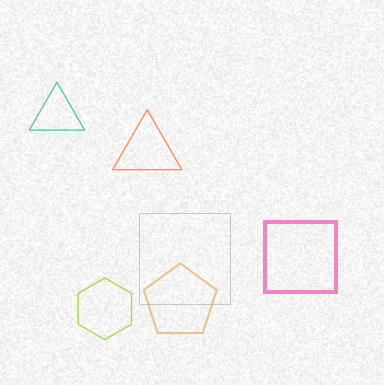[{"shape": "triangle", "thickness": 1, "radius": 0.42, "center": [0.148, 0.703]}, {"shape": "triangle", "thickness": 1, "radius": 0.52, "center": [0.382, 0.611]}, {"shape": "square", "thickness": 3, "radius": 0.46, "center": [0.78, 0.332]}, {"shape": "hexagon", "thickness": 1, "radius": 0.4, "center": [0.272, 0.198]}, {"shape": "pentagon", "thickness": 1.5, "radius": 0.5, "center": [0.468, 0.216]}, {"shape": "square", "thickness": 0.5, "radius": 0.59, "center": [0.479, 0.329]}]